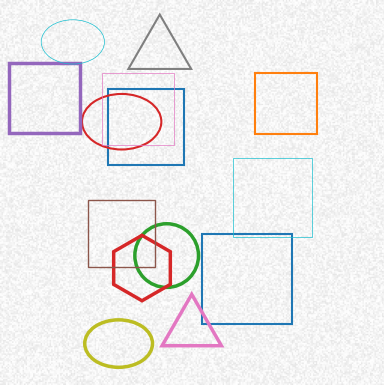[{"shape": "square", "thickness": 1.5, "radius": 0.49, "center": [0.379, 0.669]}, {"shape": "square", "thickness": 1.5, "radius": 0.59, "center": [0.642, 0.276]}, {"shape": "square", "thickness": 1.5, "radius": 0.4, "center": [0.742, 0.731]}, {"shape": "circle", "thickness": 2.5, "radius": 0.41, "center": [0.433, 0.336]}, {"shape": "hexagon", "thickness": 2.5, "radius": 0.42, "center": [0.369, 0.304]}, {"shape": "oval", "thickness": 1.5, "radius": 0.52, "center": [0.316, 0.684]}, {"shape": "square", "thickness": 2.5, "radius": 0.46, "center": [0.115, 0.745]}, {"shape": "square", "thickness": 1, "radius": 0.44, "center": [0.315, 0.394]}, {"shape": "triangle", "thickness": 2.5, "radius": 0.44, "center": [0.498, 0.147]}, {"shape": "square", "thickness": 0.5, "radius": 0.47, "center": [0.359, 0.717]}, {"shape": "triangle", "thickness": 1.5, "radius": 0.47, "center": [0.415, 0.868]}, {"shape": "oval", "thickness": 2.5, "radius": 0.44, "center": [0.308, 0.108]}, {"shape": "square", "thickness": 0.5, "radius": 0.51, "center": [0.708, 0.487]}, {"shape": "oval", "thickness": 0.5, "radius": 0.41, "center": [0.189, 0.891]}]